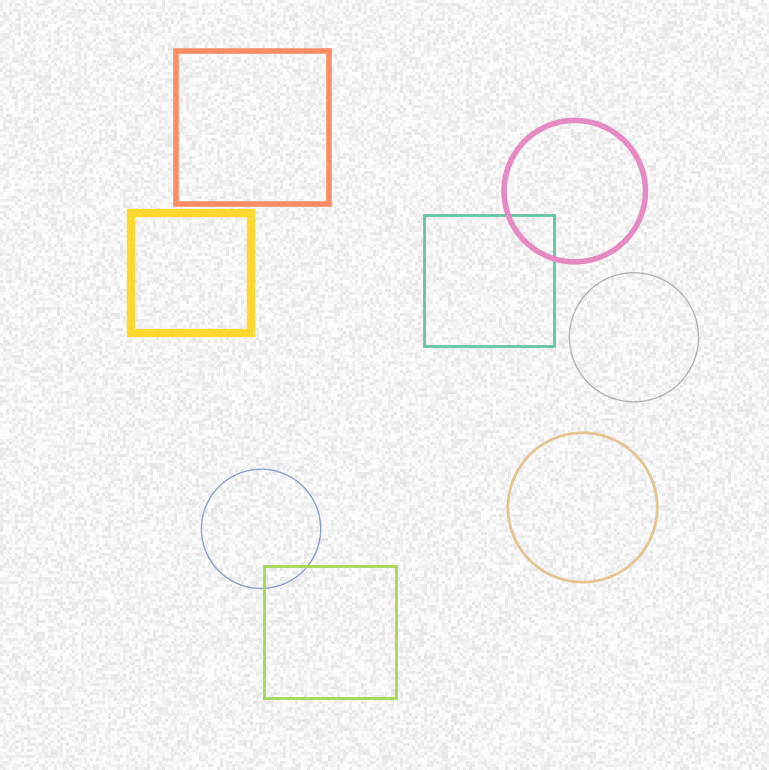[{"shape": "square", "thickness": 1, "radius": 0.42, "center": [0.635, 0.636]}, {"shape": "square", "thickness": 2, "radius": 0.5, "center": [0.328, 0.834]}, {"shape": "circle", "thickness": 0.5, "radius": 0.39, "center": [0.339, 0.313]}, {"shape": "circle", "thickness": 2, "radius": 0.46, "center": [0.746, 0.752]}, {"shape": "square", "thickness": 1, "radius": 0.43, "center": [0.429, 0.179]}, {"shape": "square", "thickness": 3, "radius": 0.39, "center": [0.248, 0.645]}, {"shape": "circle", "thickness": 1, "radius": 0.48, "center": [0.757, 0.341]}, {"shape": "circle", "thickness": 0.5, "radius": 0.42, "center": [0.823, 0.562]}]